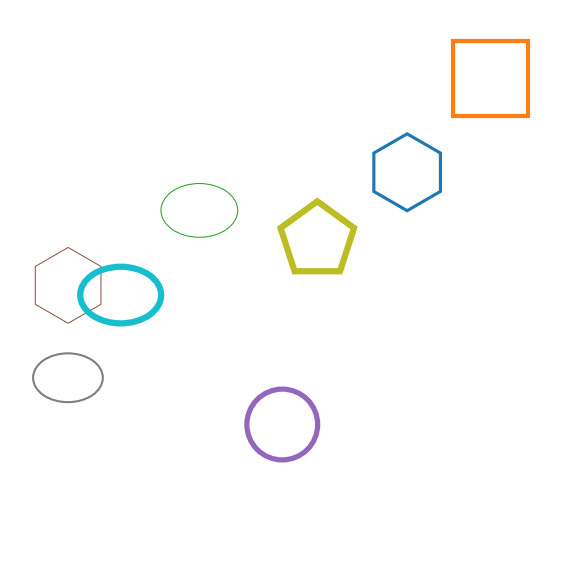[{"shape": "hexagon", "thickness": 1.5, "radius": 0.33, "center": [0.705, 0.701]}, {"shape": "square", "thickness": 2, "radius": 0.32, "center": [0.849, 0.863]}, {"shape": "oval", "thickness": 0.5, "radius": 0.33, "center": [0.345, 0.635]}, {"shape": "circle", "thickness": 2.5, "radius": 0.31, "center": [0.489, 0.264]}, {"shape": "hexagon", "thickness": 0.5, "radius": 0.33, "center": [0.118, 0.505]}, {"shape": "oval", "thickness": 1, "radius": 0.3, "center": [0.118, 0.345]}, {"shape": "pentagon", "thickness": 3, "radius": 0.33, "center": [0.549, 0.584]}, {"shape": "oval", "thickness": 3, "radius": 0.35, "center": [0.209, 0.488]}]